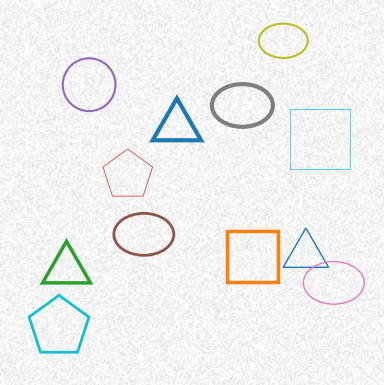[{"shape": "triangle", "thickness": 1, "radius": 0.34, "center": [0.794, 0.34]}, {"shape": "triangle", "thickness": 3, "radius": 0.36, "center": [0.459, 0.672]}, {"shape": "square", "thickness": 2.5, "radius": 0.33, "center": [0.657, 0.334]}, {"shape": "triangle", "thickness": 2.5, "radius": 0.36, "center": [0.173, 0.301]}, {"shape": "pentagon", "thickness": 0.5, "radius": 0.34, "center": [0.332, 0.545]}, {"shape": "circle", "thickness": 1.5, "radius": 0.34, "center": [0.231, 0.78]}, {"shape": "oval", "thickness": 2, "radius": 0.39, "center": [0.374, 0.391]}, {"shape": "oval", "thickness": 1, "radius": 0.4, "center": [0.867, 0.265]}, {"shape": "oval", "thickness": 3, "radius": 0.4, "center": [0.63, 0.726]}, {"shape": "oval", "thickness": 1.5, "radius": 0.32, "center": [0.736, 0.894]}, {"shape": "pentagon", "thickness": 2, "radius": 0.41, "center": [0.153, 0.151]}, {"shape": "square", "thickness": 0.5, "radius": 0.39, "center": [0.83, 0.639]}]